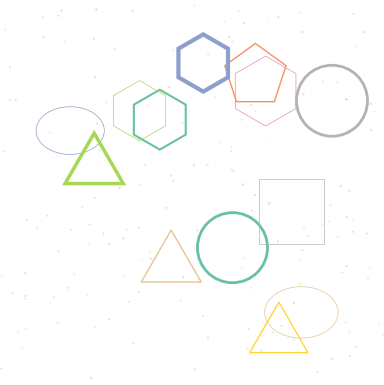[{"shape": "hexagon", "thickness": 1.5, "radius": 0.39, "center": [0.415, 0.689]}, {"shape": "circle", "thickness": 2, "radius": 0.45, "center": [0.604, 0.357]}, {"shape": "pentagon", "thickness": 1, "radius": 0.42, "center": [0.663, 0.804]}, {"shape": "hexagon", "thickness": 3, "radius": 0.37, "center": [0.528, 0.836]}, {"shape": "oval", "thickness": 0.5, "radius": 0.44, "center": [0.182, 0.661]}, {"shape": "hexagon", "thickness": 0.5, "radius": 0.45, "center": [0.69, 0.763]}, {"shape": "hexagon", "thickness": 0.5, "radius": 0.39, "center": [0.362, 0.713]}, {"shape": "triangle", "thickness": 2.5, "radius": 0.44, "center": [0.245, 0.567]}, {"shape": "triangle", "thickness": 1, "radius": 0.44, "center": [0.724, 0.128]}, {"shape": "oval", "thickness": 0.5, "radius": 0.48, "center": [0.783, 0.189]}, {"shape": "triangle", "thickness": 1, "radius": 0.45, "center": [0.445, 0.312]}, {"shape": "square", "thickness": 0.5, "radius": 0.43, "center": [0.757, 0.451]}, {"shape": "circle", "thickness": 2, "radius": 0.46, "center": [0.862, 0.738]}]